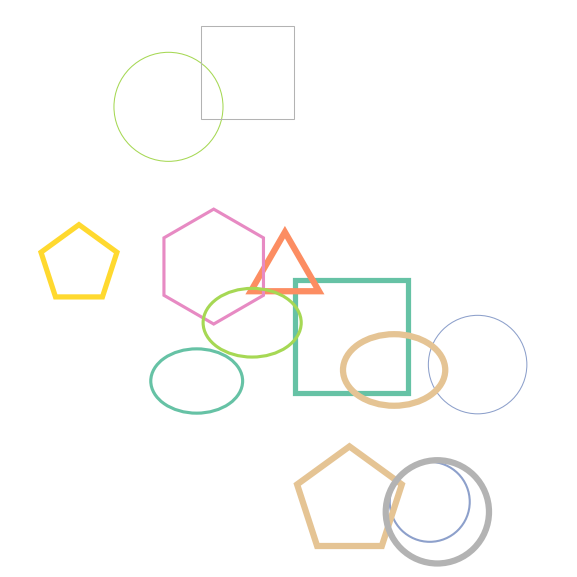[{"shape": "square", "thickness": 2.5, "radius": 0.49, "center": [0.608, 0.417]}, {"shape": "oval", "thickness": 1.5, "radius": 0.4, "center": [0.341, 0.339]}, {"shape": "triangle", "thickness": 3, "radius": 0.34, "center": [0.493, 0.529]}, {"shape": "circle", "thickness": 0.5, "radius": 0.43, "center": [0.827, 0.368]}, {"shape": "circle", "thickness": 1, "radius": 0.35, "center": [0.744, 0.13]}, {"shape": "hexagon", "thickness": 1.5, "radius": 0.5, "center": [0.37, 0.538]}, {"shape": "circle", "thickness": 0.5, "radius": 0.47, "center": [0.292, 0.814]}, {"shape": "oval", "thickness": 1.5, "radius": 0.42, "center": [0.437, 0.44]}, {"shape": "pentagon", "thickness": 2.5, "radius": 0.35, "center": [0.137, 0.541]}, {"shape": "oval", "thickness": 3, "radius": 0.44, "center": [0.682, 0.358]}, {"shape": "pentagon", "thickness": 3, "radius": 0.48, "center": [0.605, 0.131]}, {"shape": "circle", "thickness": 3, "radius": 0.45, "center": [0.757, 0.113]}, {"shape": "square", "thickness": 0.5, "radius": 0.4, "center": [0.428, 0.874]}]